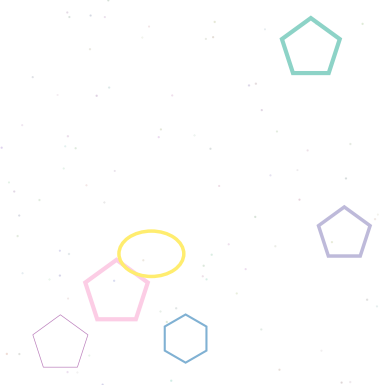[{"shape": "pentagon", "thickness": 3, "radius": 0.39, "center": [0.807, 0.874]}, {"shape": "pentagon", "thickness": 2.5, "radius": 0.35, "center": [0.894, 0.392]}, {"shape": "hexagon", "thickness": 1.5, "radius": 0.31, "center": [0.482, 0.121]}, {"shape": "pentagon", "thickness": 3, "radius": 0.43, "center": [0.303, 0.24]}, {"shape": "pentagon", "thickness": 0.5, "radius": 0.38, "center": [0.157, 0.107]}, {"shape": "oval", "thickness": 2.5, "radius": 0.42, "center": [0.393, 0.341]}]